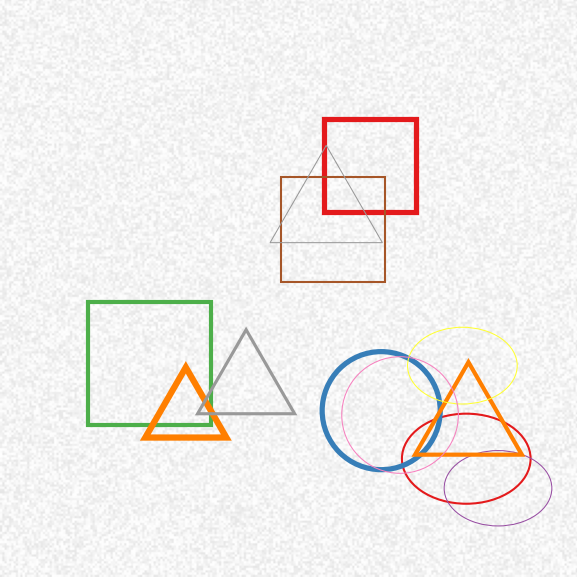[{"shape": "oval", "thickness": 1, "radius": 0.56, "center": [0.807, 0.205]}, {"shape": "square", "thickness": 2.5, "radius": 0.4, "center": [0.641, 0.712]}, {"shape": "circle", "thickness": 2.5, "radius": 0.51, "center": [0.66, 0.288]}, {"shape": "square", "thickness": 2, "radius": 0.53, "center": [0.259, 0.37]}, {"shape": "oval", "thickness": 0.5, "radius": 0.47, "center": [0.862, 0.154]}, {"shape": "triangle", "thickness": 3, "radius": 0.41, "center": [0.322, 0.282]}, {"shape": "triangle", "thickness": 2, "radius": 0.53, "center": [0.811, 0.265]}, {"shape": "oval", "thickness": 0.5, "radius": 0.47, "center": [0.801, 0.366]}, {"shape": "square", "thickness": 1, "radius": 0.45, "center": [0.577, 0.602]}, {"shape": "circle", "thickness": 0.5, "radius": 0.5, "center": [0.693, 0.281]}, {"shape": "triangle", "thickness": 0.5, "radius": 0.56, "center": [0.565, 0.635]}, {"shape": "triangle", "thickness": 1.5, "radius": 0.49, "center": [0.426, 0.331]}]